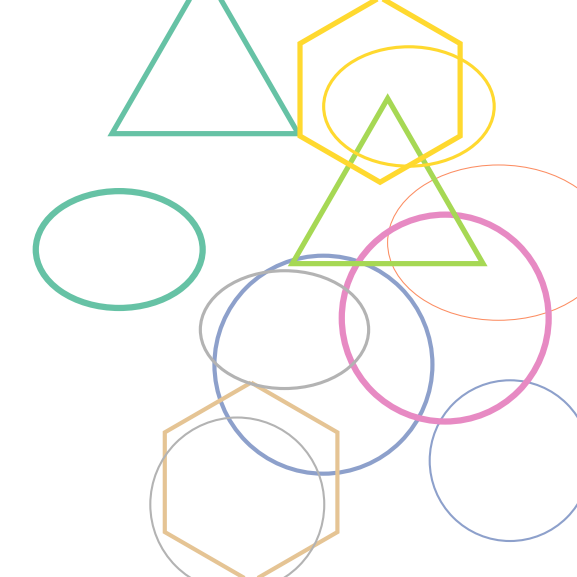[{"shape": "triangle", "thickness": 2.5, "radius": 0.93, "center": [0.355, 0.861]}, {"shape": "oval", "thickness": 3, "radius": 0.72, "center": [0.206, 0.567]}, {"shape": "oval", "thickness": 0.5, "radius": 0.96, "center": [0.863, 0.579]}, {"shape": "circle", "thickness": 2, "radius": 0.94, "center": [0.56, 0.368]}, {"shape": "circle", "thickness": 1, "radius": 0.7, "center": [0.883, 0.201]}, {"shape": "circle", "thickness": 3, "radius": 0.9, "center": [0.771, 0.448]}, {"shape": "triangle", "thickness": 2.5, "radius": 0.95, "center": [0.671, 0.638]}, {"shape": "oval", "thickness": 1.5, "radius": 0.74, "center": [0.708, 0.815]}, {"shape": "hexagon", "thickness": 2.5, "radius": 0.8, "center": [0.658, 0.844]}, {"shape": "hexagon", "thickness": 2, "radius": 0.86, "center": [0.435, 0.164]}, {"shape": "circle", "thickness": 1, "radius": 0.75, "center": [0.411, 0.126]}, {"shape": "oval", "thickness": 1.5, "radius": 0.73, "center": [0.493, 0.428]}]